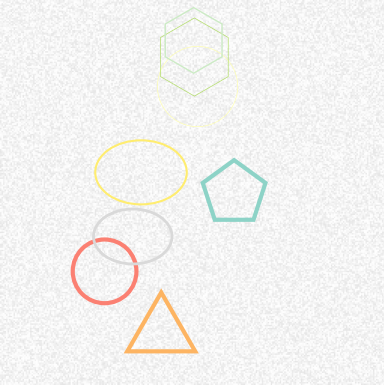[{"shape": "pentagon", "thickness": 3, "radius": 0.43, "center": [0.608, 0.498]}, {"shape": "circle", "thickness": 0.5, "radius": 0.52, "center": [0.513, 0.775]}, {"shape": "circle", "thickness": 3, "radius": 0.41, "center": [0.272, 0.295]}, {"shape": "triangle", "thickness": 3, "radius": 0.51, "center": [0.419, 0.138]}, {"shape": "hexagon", "thickness": 0.5, "radius": 0.51, "center": [0.505, 0.852]}, {"shape": "oval", "thickness": 2, "radius": 0.51, "center": [0.345, 0.386]}, {"shape": "hexagon", "thickness": 1, "radius": 0.43, "center": [0.503, 0.895]}, {"shape": "oval", "thickness": 1.5, "radius": 0.59, "center": [0.366, 0.552]}]